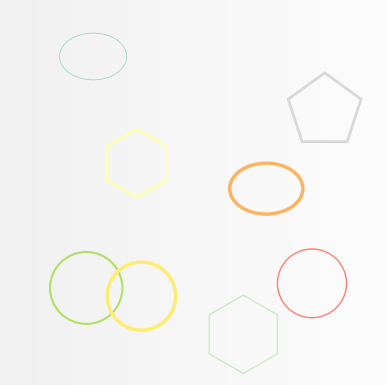[{"shape": "oval", "thickness": 0.5, "radius": 0.43, "center": [0.24, 0.853]}, {"shape": "hexagon", "thickness": 2, "radius": 0.44, "center": [0.353, 0.576]}, {"shape": "circle", "thickness": 1, "radius": 0.45, "center": [0.805, 0.264]}, {"shape": "oval", "thickness": 2.5, "radius": 0.47, "center": [0.687, 0.51]}, {"shape": "circle", "thickness": 1.5, "radius": 0.47, "center": [0.223, 0.252]}, {"shape": "pentagon", "thickness": 2, "radius": 0.49, "center": [0.838, 0.712]}, {"shape": "hexagon", "thickness": 1, "radius": 0.51, "center": [0.628, 0.132]}, {"shape": "circle", "thickness": 2.5, "radius": 0.44, "center": [0.365, 0.231]}]